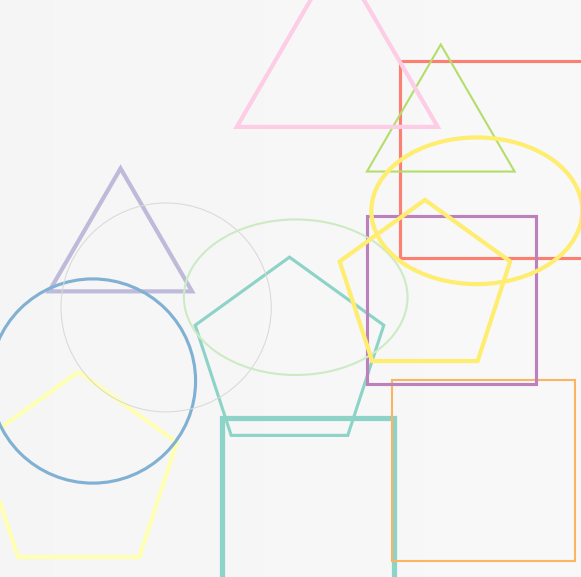[{"shape": "square", "thickness": 2.5, "radius": 0.74, "center": [0.53, 0.127]}, {"shape": "pentagon", "thickness": 1.5, "radius": 0.85, "center": [0.498, 0.383]}, {"shape": "pentagon", "thickness": 2, "radius": 0.89, "center": [0.135, 0.178]}, {"shape": "triangle", "thickness": 2, "radius": 0.71, "center": [0.207, 0.566]}, {"shape": "square", "thickness": 1.5, "radius": 0.85, "center": [0.858, 0.723]}, {"shape": "circle", "thickness": 1.5, "radius": 0.88, "center": [0.16, 0.339]}, {"shape": "square", "thickness": 1, "radius": 0.78, "center": [0.832, 0.184]}, {"shape": "triangle", "thickness": 1, "radius": 0.73, "center": [0.758, 0.775]}, {"shape": "triangle", "thickness": 2, "radius": 1.0, "center": [0.58, 0.879]}, {"shape": "circle", "thickness": 0.5, "radius": 0.9, "center": [0.286, 0.467]}, {"shape": "square", "thickness": 1.5, "radius": 0.73, "center": [0.777, 0.48]}, {"shape": "oval", "thickness": 1, "radius": 0.96, "center": [0.509, 0.484]}, {"shape": "pentagon", "thickness": 2, "radius": 0.77, "center": [0.731, 0.499]}, {"shape": "oval", "thickness": 2, "radius": 0.91, "center": [0.82, 0.634]}]